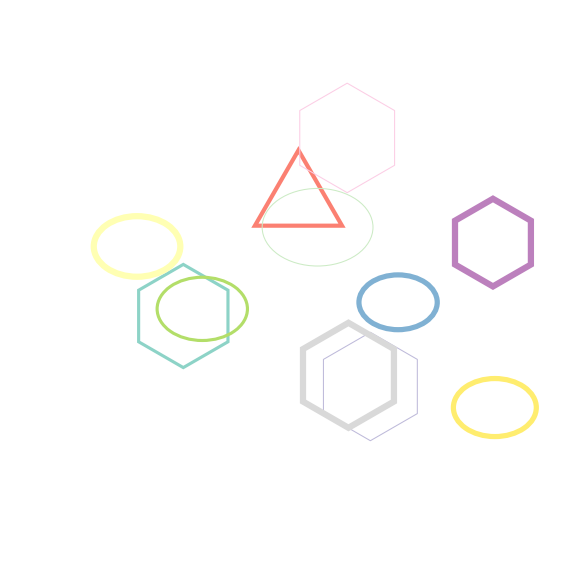[{"shape": "hexagon", "thickness": 1.5, "radius": 0.45, "center": [0.317, 0.452]}, {"shape": "oval", "thickness": 3, "radius": 0.37, "center": [0.237, 0.572]}, {"shape": "hexagon", "thickness": 0.5, "radius": 0.47, "center": [0.641, 0.33]}, {"shape": "triangle", "thickness": 2, "radius": 0.44, "center": [0.517, 0.652]}, {"shape": "oval", "thickness": 2.5, "radius": 0.34, "center": [0.689, 0.476]}, {"shape": "oval", "thickness": 1.5, "radius": 0.39, "center": [0.35, 0.464]}, {"shape": "hexagon", "thickness": 0.5, "radius": 0.47, "center": [0.601, 0.76]}, {"shape": "hexagon", "thickness": 3, "radius": 0.45, "center": [0.603, 0.349]}, {"shape": "hexagon", "thickness": 3, "radius": 0.38, "center": [0.854, 0.579]}, {"shape": "oval", "thickness": 0.5, "radius": 0.48, "center": [0.55, 0.606]}, {"shape": "oval", "thickness": 2.5, "radius": 0.36, "center": [0.857, 0.293]}]